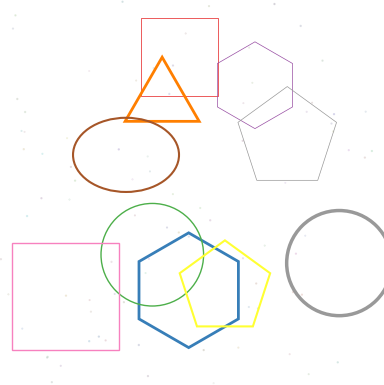[{"shape": "square", "thickness": 0.5, "radius": 0.5, "center": [0.466, 0.852]}, {"shape": "hexagon", "thickness": 2, "radius": 0.75, "center": [0.49, 0.246]}, {"shape": "circle", "thickness": 1, "radius": 0.67, "center": [0.396, 0.338]}, {"shape": "hexagon", "thickness": 0.5, "radius": 0.56, "center": [0.662, 0.779]}, {"shape": "triangle", "thickness": 2, "radius": 0.56, "center": [0.421, 0.74]}, {"shape": "pentagon", "thickness": 1.5, "radius": 0.62, "center": [0.584, 0.252]}, {"shape": "oval", "thickness": 1.5, "radius": 0.69, "center": [0.327, 0.598]}, {"shape": "square", "thickness": 1, "radius": 0.7, "center": [0.169, 0.23]}, {"shape": "pentagon", "thickness": 0.5, "radius": 0.67, "center": [0.746, 0.641]}, {"shape": "circle", "thickness": 2.5, "radius": 0.68, "center": [0.881, 0.317]}]